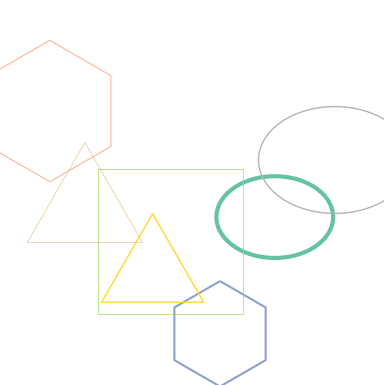[{"shape": "oval", "thickness": 3, "radius": 0.76, "center": [0.714, 0.436]}, {"shape": "hexagon", "thickness": 0.5, "radius": 0.92, "center": [0.129, 0.712]}, {"shape": "hexagon", "thickness": 1.5, "radius": 0.68, "center": [0.571, 0.133]}, {"shape": "square", "thickness": 0.5, "radius": 0.94, "center": [0.444, 0.374]}, {"shape": "triangle", "thickness": 1, "radius": 0.77, "center": [0.396, 0.292]}, {"shape": "triangle", "thickness": 0.5, "radius": 0.87, "center": [0.22, 0.457]}, {"shape": "oval", "thickness": 1, "radius": 0.99, "center": [0.87, 0.584]}]